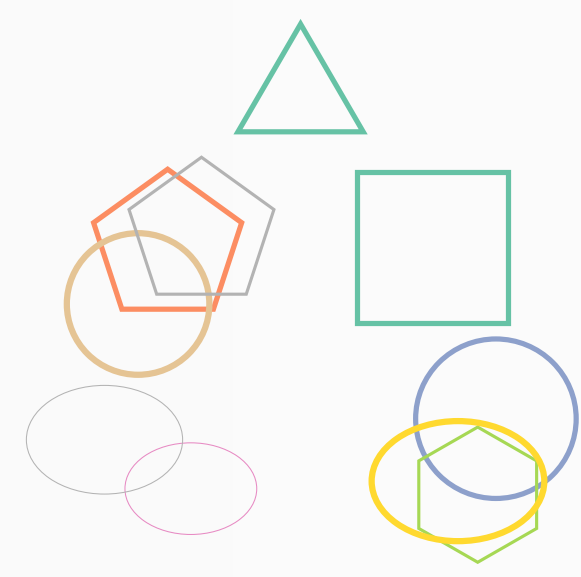[{"shape": "square", "thickness": 2.5, "radius": 0.65, "center": [0.744, 0.57]}, {"shape": "triangle", "thickness": 2.5, "radius": 0.62, "center": [0.517, 0.833]}, {"shape": "pentagon", "thickness": 2.5, "radius": 0.67, "center": [0.288, 0.572]}, {"shape": "circle", "thickness": 2.5, "radius": 0.69, "center": [0.853, 0.274]}, {"shape": "oval", "thickness": 0.5, "radius": 0.57, "center": [0.328, 0.153]}, {"shape": "hexagon", "thickness": 1.5, "radius": 0.59, "center": [0.822, 0.143]}, {"shape": "oval", "thickness": 3, "radius": 0.74, "center": [0.788, 0.166]}, {"shape": "circle", "thickness": 3, "radius": 0.61, "center": [0.238, 0.473]}, {"shape": "oval", "thickness": 0.5, "radius": 0.67, "center": [0.18, 0.238]}, {"shape": "pentagon", "thickness": 1.5, "radius": 0.66, "center": [0.347, 0.596]}]